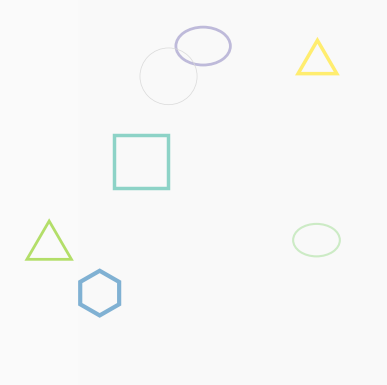[{"shape": "square", "thickness": 2.5, "radius": 0.35, "center": [0.364, 0.581]}, {"shape": "oval", "thickness": 2, "radius": 0.35, "center": [0.524, 0.88]}, {"shape": "hexagon", "thickness": 3, "radius": 0.29, "center": [0.257, 0.239]}, {"shape": "triangle", "thickness": 2, "radius": 0.33, "center": [0.127, 0.36]}, {"shape": "circle", "thickness": 0.5, "radius": 0.37, "center": [0.435, 0.802]}, {"shape": "oval", "thickness": 1.5, "radius": 0.3, "center": [0.817, 0.376]}, {"shape": "triangle", "thickness": 2.5, "radius": 0.29, "center": [0.819, 0.838]}]